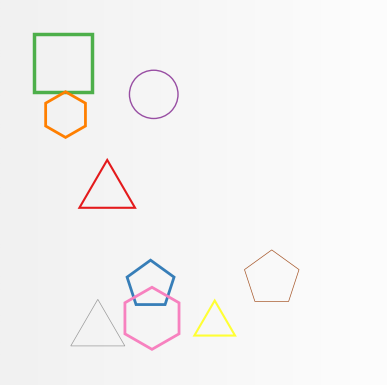[{"shape": "triangle", "thickness": 1.5, "radius": 0.41, "center": [0.277, 0.502]}, {"shape": "pentagon", "thickness": 2, "radius": 0.32, "center": [0.389, 0.26]}, {"shape": "square", "thickness": 2.5, "radius": 0.37, "center": [0.163, 0.836]}, {"shape": "circle", "thickness": 1, "radius": 0.31, "center": [0.397, 0.755]}, {"shape": "hexagon", "thickness": 2, "radius": 0.3, "center": [0.169, 0.702]}, {"shape": "triangle", "thickness": 1.5, "radius": 0.3, "center": [0.554, 0.159]}, {"shape": "pentagon", "thickness": 0.5, "radius": 0.37, "center": [0.701, 0.277]}, {"shape": "hexagon", "thickness": 2, "radius": 0.4, "center": [0.392, 0.173]}, {"shape": "triangle", "thickness": 0.5, "radius": 0.4, "center": [0.252, 0.142]}]